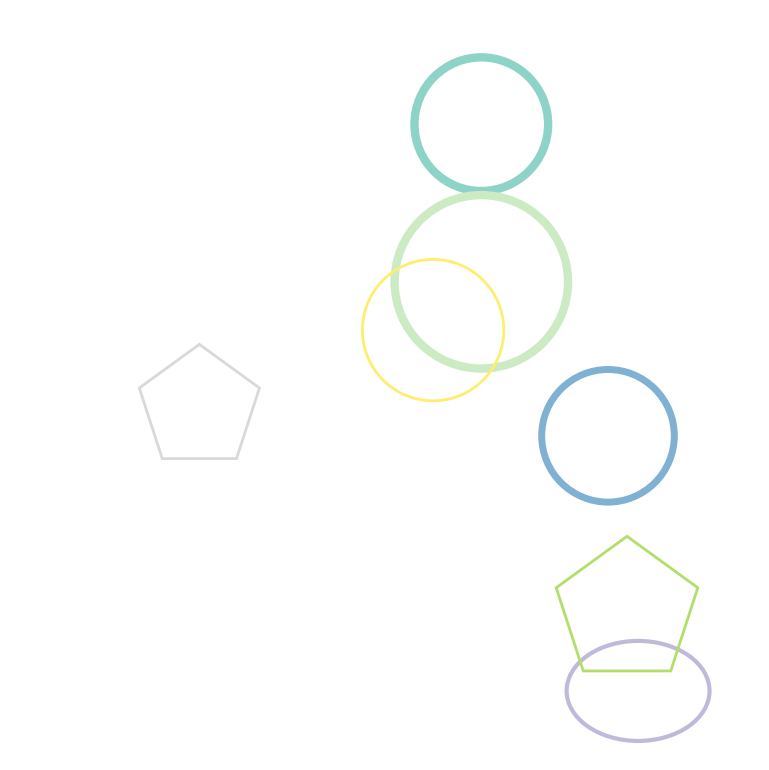[{"shape": "circle", "thickness": 3, "radius": 0.43, "center": [0.625, 0.839]}, {"shape": "oval", "thickness": 1.5, "radius": 0.46, "center": [0.829, 0.103]}, {"shape": "circle", "thickness": 2.5, "radius": 0.43, "center": [0.79, 0.434]}, {"shape": "pentagon", "thickness": 1, "radius": 0.48, "center": [0.814, 0.207]}, {"shape": "pentagon", "thickness": 1, "radius": 0.41, "center": [0.259, 0.471]}, {"shape": "circle", "thickness": 3, "radius": 0.56, "center": [0.625, 0.634]}, {"shape": "circle", "thickness": 1, "radius": 0.46, "center": [0.562, 0.571]}]